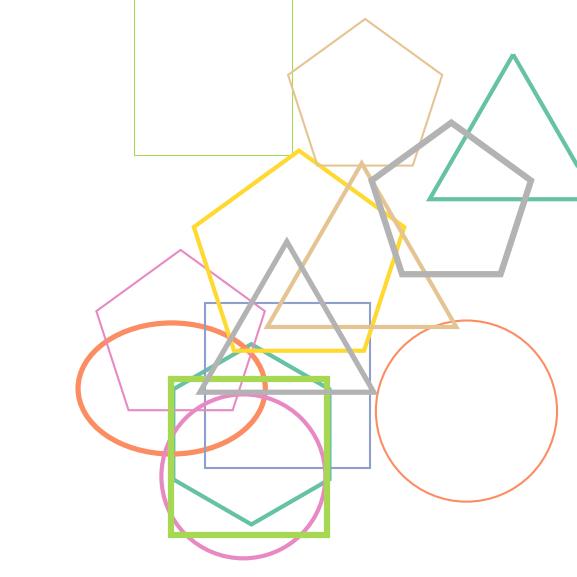[{"shape": "hexagon", "thickness": 2, "radius": 0.78, "center": [0.435, 0.247]}, {"shape": "triangle", "thickness": 2, "radius": 0.84, "center": [0.889, 0.738]}, {"shape": "circle", "thickness": 1, "radius": 0.78, "center": [0.808, 0.287]}, {"shape": "oval", "thickness": 2.5, "radius": 0.81, "center": [0.297, 0.326]}, {"shape": "square", "thickness": 1, "radius": 0.71, "center": [0.497, 0.332]}, {"shape": "circle", "thickness": 2, "radius": 0.71, "center": [0.421, 0.174]}, {"shape": "pentagon", "thickness": 1, "radius": 0.77, "center": [0.313, 0.413]}, {"shape": "square", "thickness": 3, "radius": 0.67, "center": [0.431, 0.208]}, {"shape": "square", "thickness": 0.5, "radius": 0.69, "center": [0.369, 0.868]}, {"shape": "pentagon", "thickness": 2, "radius": 0.96, "center": [0.518, 0.547]}, {"shape": "pentagon", "thickness": 1, "radius": 0.7, "center": [0.632, 0.826]}, {"shape": "triangle", "thickness": 2, "radius": 0.95, "center": [0.626, 0.527]}, {"shape": "pentagon", "thickness": 3, "radius": 0.73, "center": [0.781, 0.642]}, {"shape": "triangle", "thickness": 2.5, "radius": 0.87, "center": [0.497, 0.407]}]